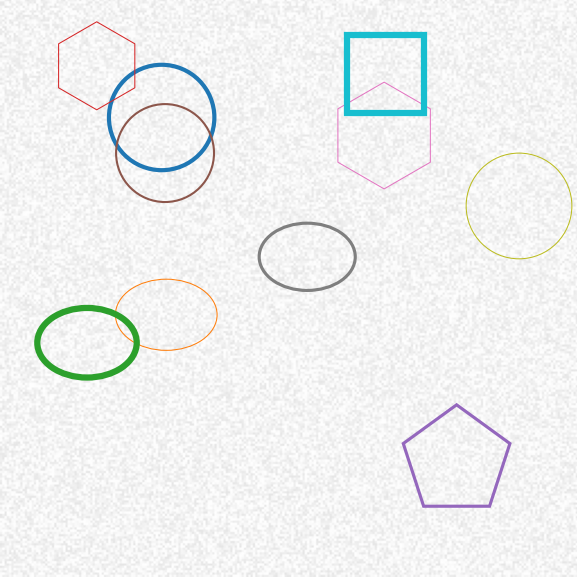[{"shape": "circle", "thickness": 2, "radius": 0.46, "center": [0.28, 0.796]}, {"shape": "oval", "thickness": 0.5, "radius": 0.44, "center": [0.288, 0.454]}, {"shape": "oval", "thickness": 3, "radius": 0.43, "center": [0.151, 0.406]}, {"shape": "hexagon", "thickness": 0.5, "radius": 0.38, "center": [0.167, 0.885]}, {"shape": "pentagon", "thickness": 1.5, "radius": 0.49, "center": [0.791, 0.201]}, {"shape": "circle", "thickness": 1, "radius": 0.42, "center": [0.286, 0.734]}, {"shape": "hexagon", "thickness": 0.5, "radius": 0.46, "center": [0.665, 0.764]}, {"shape": "oval", "thickness": 1.5, "radius": 0.42, "center": [0.532, 0.554]}, {"shape": "circle", "thickness": 0.5, "radius": 0.46, "center": [0.899, 0.642]}, {"shape": "square", "thickness": 3, "radius": 0.34, "center": [0.668, 0.871]}]